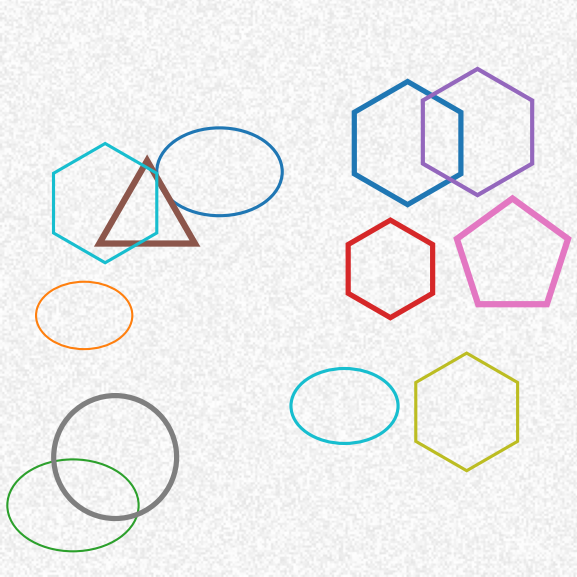[{"shape": "hexagon", "thickness": 2.5, "radius": 0.53, "center": [0.706, 0.751]}, {"shape": "oval", "thickness": 1.5, "radius": 0.54, "center": [0.38, 0.702]}, {"shape": "oval", "thickness": 1, "radius": 0.42, "center": [0.146, 0.453]}, {"shape": "oval", "thickness": 1, "radius": 0.57, "center": [0.126, 0.124]}, {"shape": "hexagon", "thickness": 2.5, "radius": 0.42, "center": [0.676, 0.534]}, {"shape": "hexagon", "thickness": 2, "radius": 0.55, "center": [0.827, 0.771]}, {"shape": "triangle", "thickness": 3, "radius": 0.48, "center": [0.255, 0.625]}, {"shape": "pentagon", "thickness": 3, "radius": 0.51, "center": [0.887, 0.554]}, {"shape": "circle", "thickness": 2.5, "radius": 0.53, "center": [0.199, 0.208]}, {"shape": "hexagon", "thickness": 1.5, "radius": 0.51, "center": [0.808, 0.286]}, {"shape": "oval", "thickness": 1.5, "radius": 0.46, "center": [0.597, 0.296]}, {"shape": "hexagon", "thickness": 1.5, "radius": 0.52, "center": [0.182, 0.647]}]